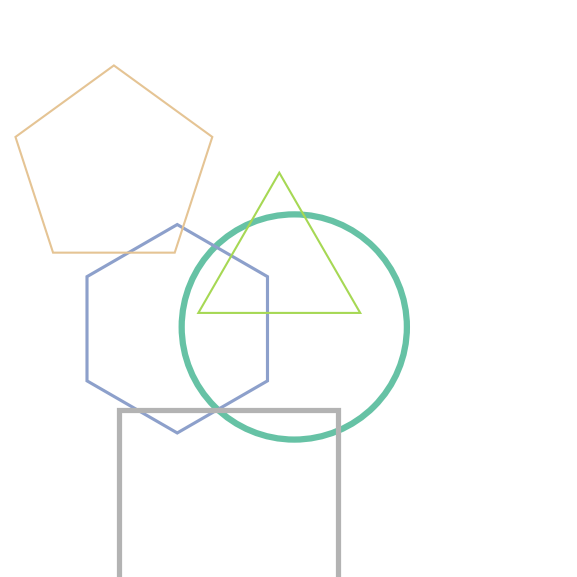[{"shape": "circle", "thickness": 3, "radius": 0.97, "center": [0.51, 0.433]}, {"shape": "hexagon", "thickness": 1.5, "radius": 0.9, "center": [0.307, 0.43]}, {"shape": "triangle", "thickness": 1, "radius": 0.81, "center": [0.484, 0.538]}, {"shape": "pentagon", "thickness": 1, "radius": 0.9, "center": [0.197, 0.707]}, {"shape": "square", "thickness": 2.5, "radius": 0.95, "center": [0.396, 0.1]}]